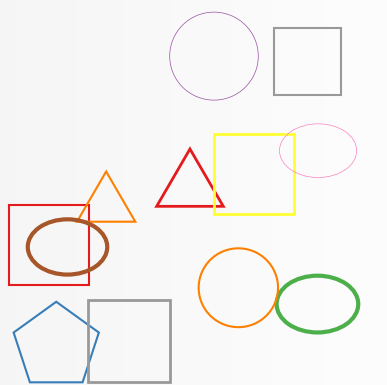[{"shape": "square", "thickness": 1.5, "radius": 0.52, "center": [0.127, 0.364]}, {"shape": "triangle", "thickness": 2, "radius": 0.5, "center": [0.49, 0.514]}, {"shape": "pentagon", "thickness": 1.5, "radius": 0.58, "center": [0.145, 0.101]}, {"shape": "oval", "thickness": 3, "radius": 0.53, "center": [0.819, 0.21]}, {"shape": "circle", "thickness": 0.5, "radius": 0.57, "center": [0.552, 0.854]}, {"shape": "circle", "thickness": 1.5, "radius": 0.51, "center": [0.615, 0.253]}, {"shape": "triangle", "thickness": 1.5, "radius": 0.43, "center": [0.274, 0.468]}, {"shape": "square", "thickness": 2, "radius": 0.52, "center": [0.655, 0.548]}, {"shape": "oval", "thickness": 3, "radius": 0.51, "center": [0.174, 0.359]}, {"shape": "oval", "thickness": 0.5, "radius": 0.5, "center": [0.821, 0.609]}, {"shape": "square", "thickness": 2, "radius": 0.53, "center": [0.332, 0.114]}, {"shape": "square", "thickness": 1.5, "radius": 0.44, "center": [0.794, 0.84]}]